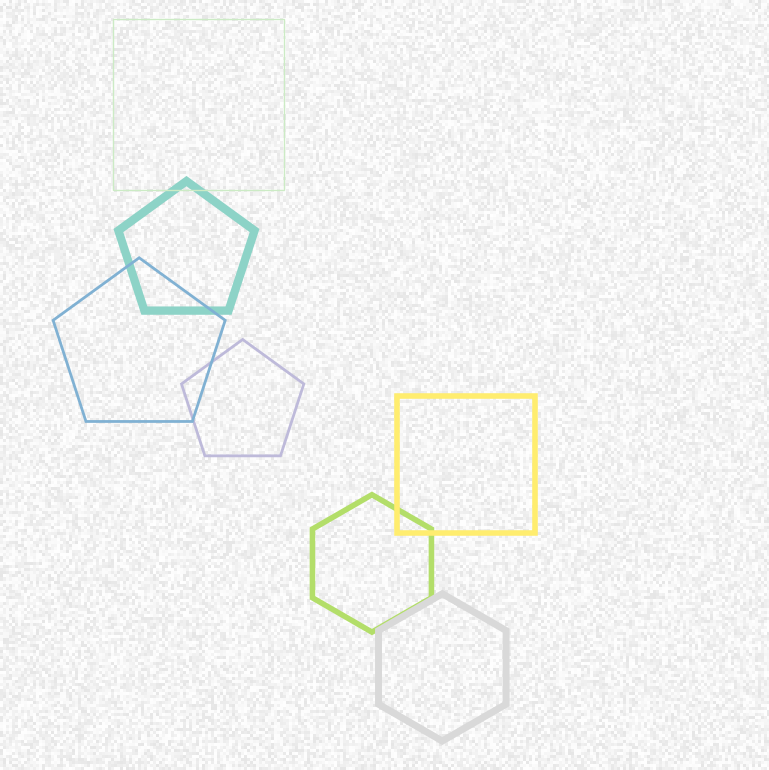[{"shape": "pentagon", "thickness": 3, "radius": 0.46, "center": [0.242, 0.672]}, {"shape": "pentagon", "thickness": 1, "radius": 0.42, "center": [0.315, 0.476]}, {"shape": "pentagon", "thickness": 1, "radius": 0.59, "center": [0.181, 0.548]}, {"shape": "hexagon", "thickness": 2, "radius": 0.45, "center": [0.483, 0.268]}, {"shape": "hexagon", "thickness": 2.5, "radius": 0.48, "center": [0.574, 0.133]}, {"shape": "square", "thickness": 0.5, "radius": 0.55, "center": [0.258, 0.864]}, {"shape": "square", "thickness": 2, "radius": 0.45, "center": [0.605, 0.397]}]